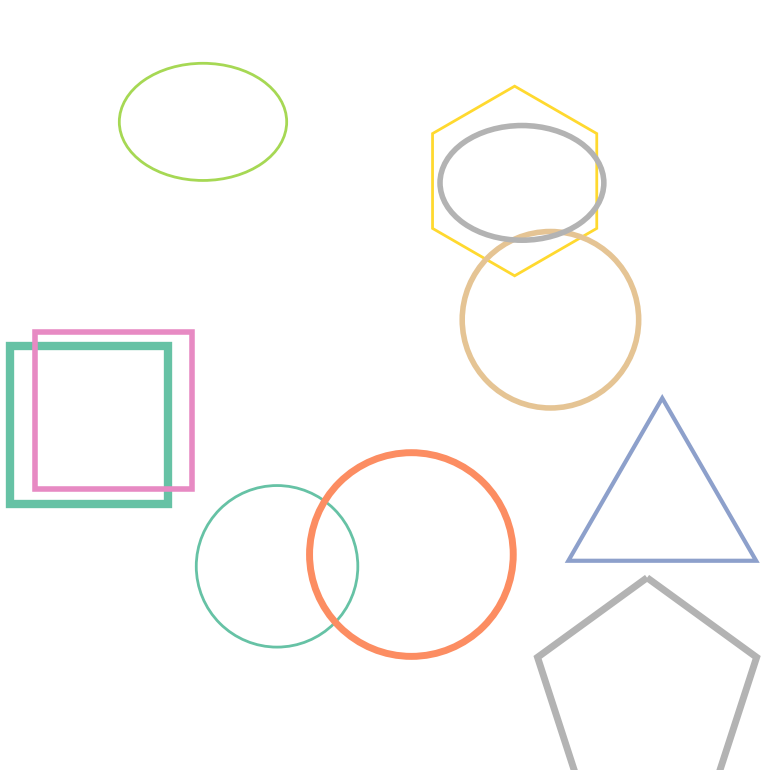[{"shape": "circle", "thickness": 1, "radius": 0.52, "center": [0.36, 0.265]}, {"shape": "square", "thickness": 3, "radius": 0.51, "center": [0.115, 0.448]}, {"shape": "circle", "thickness": 2.5, "radius": 0.66, "center": [0.534, 0.28]}, {"shape": "triangle", "thickness": 1.5, "radius": 0.7, "center": [0.86, 0.342]}, {"shape": "square", "thickness": 2, "radius": 0.51, "center": [0.147, 0.467]}, {"shape": "oval", "thickness": 1, "radius": 0.54, "center": [0.264, 0.842]}, {"shape": "hexagon", "thickness": 1, "radius": 0.62, "center": [0.668, 0.765]}, {"shape": "circle", "thickness": 2, "radius": 0.57, "center": [0.715, 0.585]}, {"shape": "pentagon", "thickness": 2.5, "radius": 0.75, "center": [0.84, 0.1]}, {"shape": "oval", "thickness": 2, "radius": 0.53, "center": [0.678, 0.763]}]